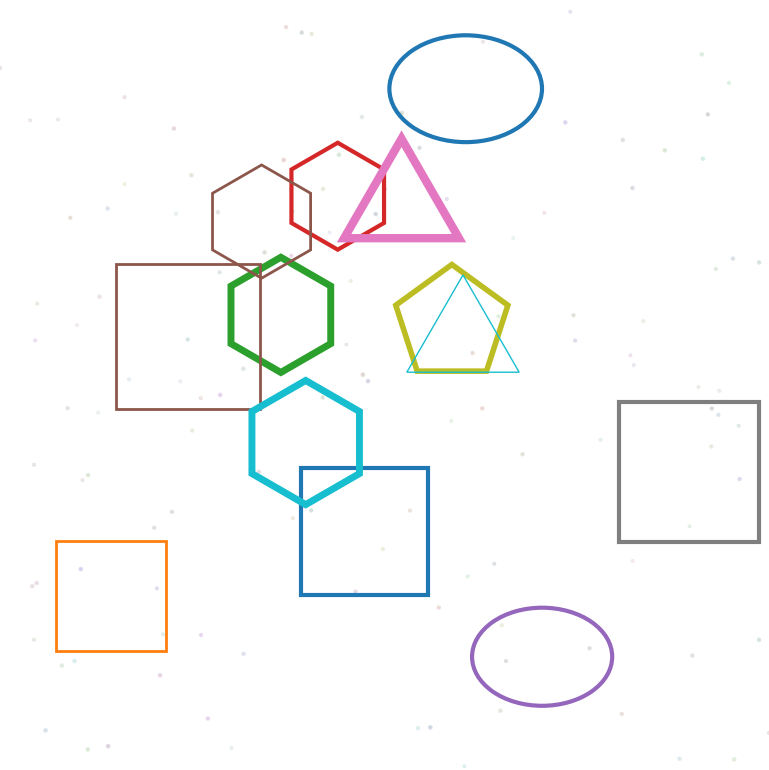[{"shape": "square", "thickness": 1.5, "radius": 0.41, "center": [0.473, 0.31]}, {"shape": "oval", "thickness": 1.5, "radius": 0.5, "center": [0.605, 0.885]}, {"shape": "square", "thickness": 1, "radius": 0.36, "center": [0.144, 0.226]}, {"shape": "hexagon", "thickness": 2.5, "radius": 0.37, "center": [0.365, 0.591]}, {"shape": "hexagon", "thickness": 1.5, "radius": 0.35, "center": [0.439, 0.745]}, {"shape": "oval", "thickness": 1.5, "radius": 0.46, "center": [0.704, 0.147]}, {"shape": "hexagon", "thickness": 1, "radius": 0.37, "center": [0.34, 0.712]}, {"shape": "square", "thickness": 1, "radius": 0.47, "center": [0.244, 0.563]}, {"shape": "triangle", "thickness": 3, "radius": 0.43, "center": [0.521, 0.734]}, {"shape": "square", "thickness": 1.5, "radius": 0.45, "center": [0.895, 0.387]}, {"shape": "pentagon", "thickness": 2, "radius": 0.38, "center": [0.587, 0.58]}, {"shape": "triangle", "thickness": 0.5, "radius": 0.42, "center": [0.601, 0.559]}, {"shape": "hexagon", "thickness": 2.5, "radius": 0.4, "center": [0.397, 0.425]}]